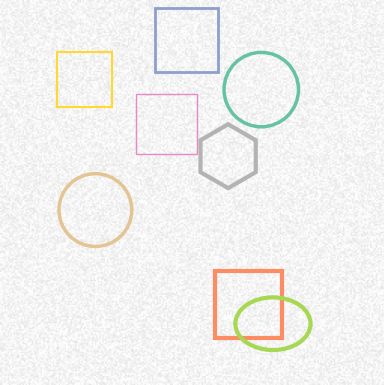[{"shape": "circle", "thickness": 2.5, "radius": 0.48, "center": [0.679, 0.767]}, {"shape": "square", "thickness": 3, "radius": 0.44, "center": [0.645, 0.209]}, {"shape": "square", "thickness": 2, "radius": 0.41, "center": [0.485, 0.895]}, {"shape": "square", "thickness": 1, "radius": 0.39, "center": [0.432, 0.678]}, {"shape": "oval", "thickness": 3, "radius": 0.49, "center": [0.709, 0.159]}, {"shape": "square", "thickness": 1.5, "radius": 0.36, "center": [0.22, 0.794]}, {"shape": "circle", "thickness": 2.5, "radius": 0.47, "center": [0.248, 0.454]}, {"shape": "hexagon", "thickness": 3, "radius": 0.41, "center": [0.593, 0.594]}]